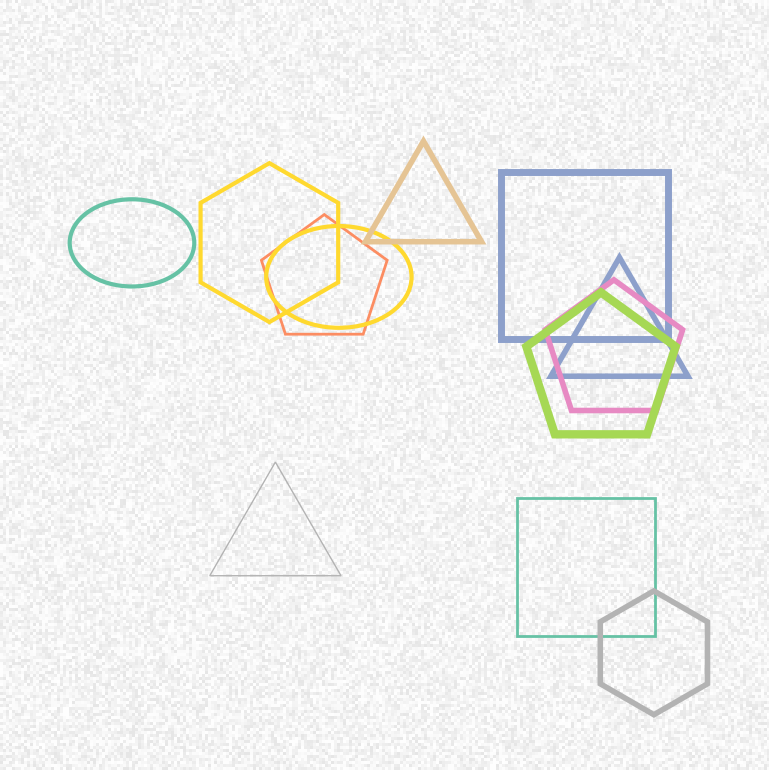[{"shape": "oval", "thickness": 1.5, "radius": 0.4, "center": [0.171, 0.685]}, {"shape": "square", "thickness": 1, "radius": 0.45, "center": [0.761, 0.264]}, {"shape": "pentagon", "thickness": 1, "radius": 0.43, "center": [0.421, 0.635]}, {"shape": "square", "thickness": 2.5, "radius": 0.54, "center": [0.759, 0.668]}, {"shape": "triangle", "thickness": 2, "radius": 0.51, "center": [0.804, 0.563]}, {"shape": "pentagon", "thickness": 2, "radius": 0.47, "center": [0.797, 0.543]}, {"shape": "pentagon", "thickness": 3, "radius": 0.51, "center": [0.781, 0.518]}, {"shape": "oval", "thickness": 1.5, "radius": 0.47, "center": [0.44, 0.64]}, {"shape": "hexagon", "thickness": 1.5, "radius": 0.52, "center": [0.35, 0.685]}, {"shape": "triangle", "thickness": 2, "radius": 0.44, "center": [0.55, 0.73]}, {"shape": "hexagon", "thickness": 2, "radius": 0.4, "center": [0.849, 0.152]}, {"shape": "triangle", "thickness": 0.5, "radius": 0.49, "center": [0.358, 0.301]}]